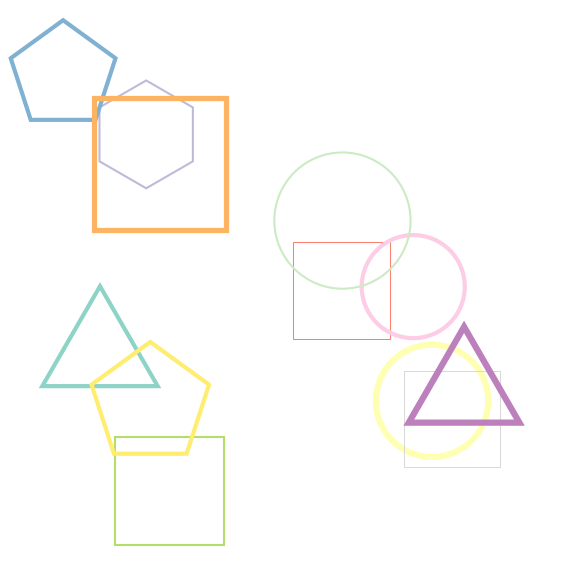[{"shape": "triangle", "thickness": 2, "radius": 0.58, "center": [0.173, 0.388]}, {"shape": "circle", "thickness": 3, "radius": 0.49, "center": [0.748, 0.305]}, {"shape": "hexagon", "thickness": 1, "radius": 0.47, "center": [0.253, 0.766]}, {"shape": "square", "thickness": 0.5, "radius": 0.42, "center": [0.592, 0.496]}, {"shape": "pentagon", "thickness": 2, "radius": 0.48, "center": [0.109, 0.869]}, {"shape": "square", "thickness": 2.5, "radius": 0.57, "center": [0.277, 0.715]}, {"shape": "square", "thickness": 1, "radius": 0.47, "center": [0.294, 0.149]}, {"shape": "circle", "thickness": 2, "radius": 0.45, "center": [0.716, 0.503]}, {"shape": "square", "thickness": 0.5, "radius": 0.41, "center": [0.782, 0.273]}, {"shape": "triangle", "thickness": 3, "radius": 0.55, "center": [0.804, 0.323]}, {"shape": "circle", "thickness": 1, "radius": 0.59, "center": [0.593, 0.617]}, {"shape": "pentagon", "thickness": 2, "radius": 0.53, "center": [0.26, 0.3]}]